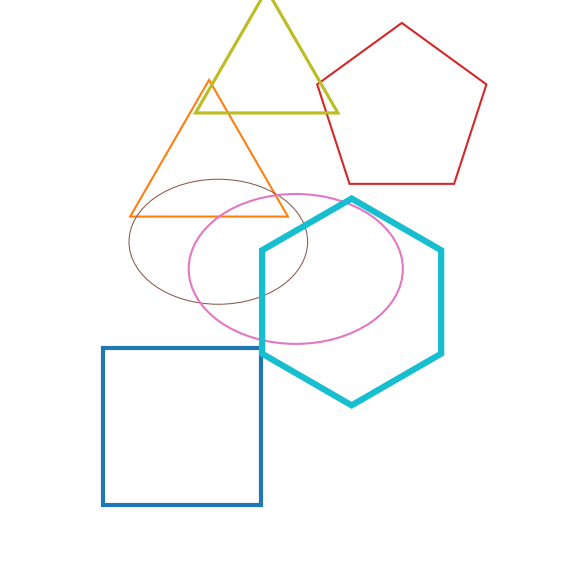[{"shape": "square", "thickness": 2, "radius": 0.68, "center": [0.315, 0.26]}, {"shape": "triangle", "thickness": 1, "radius": 0.79, "center": [0.362, 0.703]}, {"shape": "pentagon", "thickness": 1, "radius": 0.77, "center": [0.696, 0.805]}, {"shape": "oval", "thickness": 0.5, "radius": 0.77, "center": [0.378, 0.581]}, {"shape": "oval", "thickness": 1, "radius": 0.93, "center": [0.512, 0.533]}, {"shape": "triangle", "thickness": 1.5, "radius": 0.71, "center": [0.462, 0.875]}, {"shape": "hexagon", "thickness": 3, "radius": 0.9, "center": [0.609, 0.476]}]